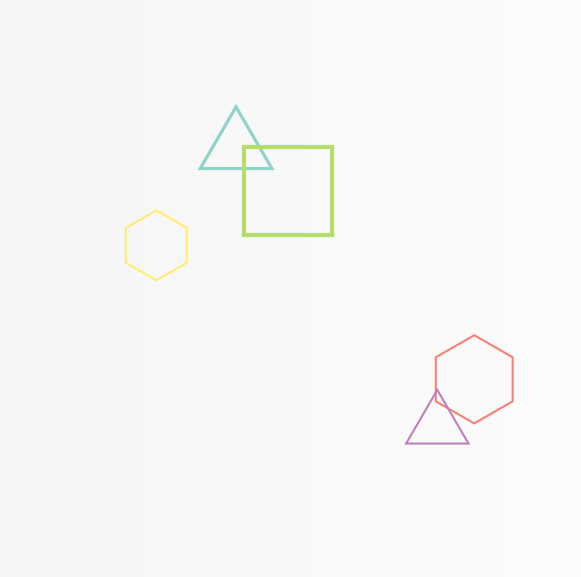[{"shape": "triangle", "thickness": 1.5, "radius": 0.36, "center": [0.406, 0.743]}, {"shape": "hexagon", "thickness": 1, "radius": 0.38, "center": [0.816, 0.342]}, {"shape": "square", "thickness": 2, "radius": 0.38, "center": [0.495, 0.669]}, {"shape": "triangle", "thickness": 1, "radius": 0.31, "center": [0.752, 0.262]}, {"shape": "hexagon", "thickness": 1, "radius": 0.3, "center": [0.269, 0.574]}]